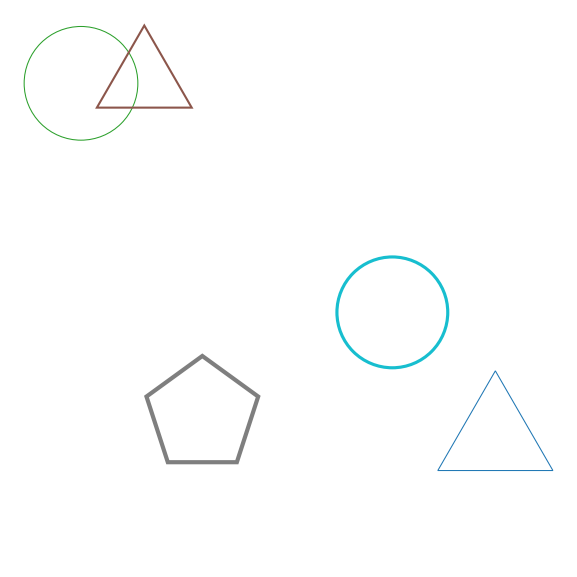[{"shape": "triangle", "thickness": 0.5, "radius": 0.58, "center": [0.858, 0.242]}, {"shape": "circle", "thickness": 0.5, "radius": 0.49, "center": [0.14, 0.855]}, {"shape": "triangle", "thickness": 1, "radius": 0.47, "center": [0.25, 0.86]}, {"shape": "pentagon", "thickness": 2, "radius": 0.51, "center": [0.35, 0.281]}, {"shape": "circle", "thickness": 1.5, "radius": 0.48, "center": [0.679, 0.458]}]